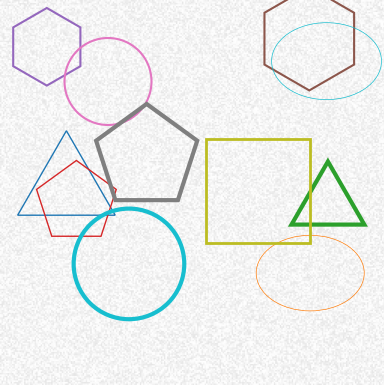[{"shape": "triangle", "thickness": 1, "radius": 0.73, "center": [0.172, 0.514]}, {"shape": "oval", "thickness": 0.5, "radius": 0.7, "center": [0.806, 0.291]}, {"shape": "triangle", "thickness": 3, "radius": 0.55, "center": [0.852, 0.471]}, {"shape": "pentagon", "thickness": 1, "radius": 0.54, "center": [0.198, 0.474]}, {"shape": "hexagon", "thickness": 1.5, "radius": 0.5, "center": [0.122, 0.878]}, {"shape": "hexagon", "thickness": 1.5, "radius": 0.67, "center": [0.803, 0.9]}, {"shape": "circle", "thickness": 1.5, "radius": 0.56, "center": [0.281, 0.788]}, {"shape": "pentagon", "thickness": 3, "radius": 0.69, "center": [0.381, 0.592]}, {"shape": "square", "thickness": 2, "radius": 0.67, "center": [0.67, 0.505]}, {"shape": "oval", "thickness": 0.5, "radius": 0.71, "center": [0.848, 0.841]}, {"shape": "circle", "thickness": 3, "radius": 0.72, "center": [0.335, 0.315]}]